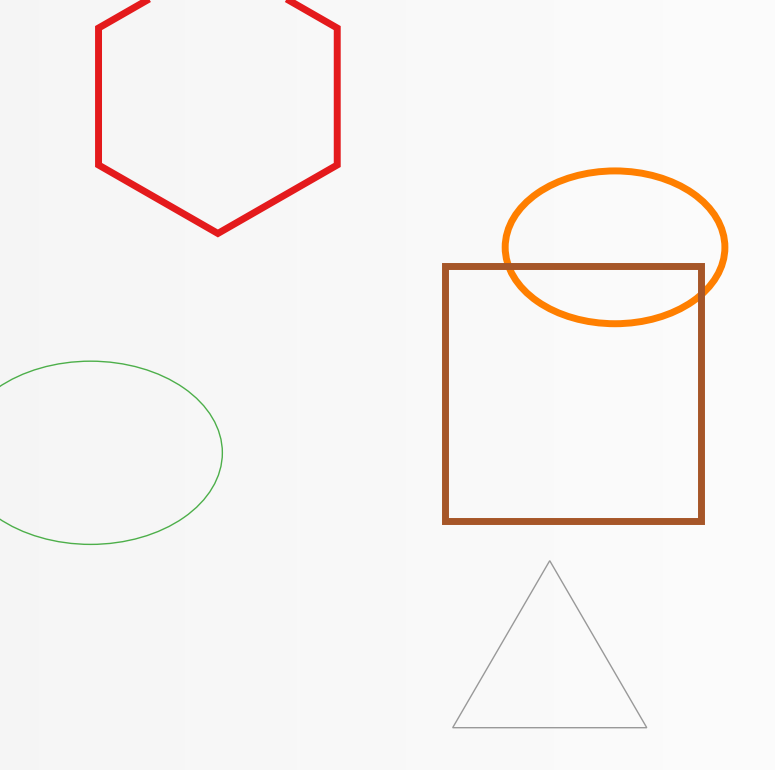[{"shape": "hexagon", "thickness": 2.5, "radius": 0.89, "center": [0.281, 0.875]}, {"shape": "oval", "thickness": 0.5, "radius": 0.85, "center": [0.117, 0.412]}, {"shape": "oval", "thickness": 2.5, "radius": 0.71, "center": [0.794, 0.679]}, {"shape": "square", "thickness": 2.5, "radius": 0.83, "center": [0.739, 0.489]}, {"shape": "triangle", "thickness": 0.5, "radius": 0.72, "center": [0.709, 0.127]}]